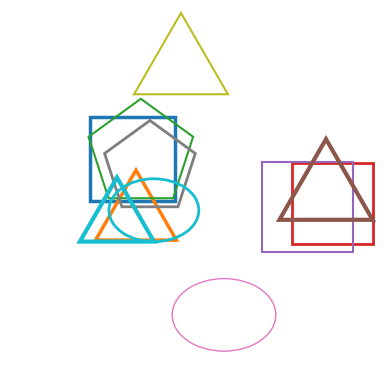[{"shape": "square", "thickness": 2.5, "radius": 0.55, "center": [0.344, 0.587]}, {"shape": "triangle", "thickness": 2.5, "radius": 0.61, "center": [0.353, 0.437]}, {"shape": "pentagon", "thickness": 1.5, "radius": 0.71, "center": [0.366, 0.601]}, {"shape": "square", "thickness": 2, "radius": 0.53, "center": [0.863, 0.471]}, {"shape": "square", "thickness": 1.5, "radius": 0.59, "center": [0.798, 0.462]}, {"shape": "triangle", "thickness": 3, "radius": 0.7, "center": [0.847, 0.499]}, {"shape": "oval", "thickness": 1, "radius": 0.67, "center": [0.582, 0.182]}, {"shape": "pentagon", "thickness": 2, "radius": 0.62, "center": [0.389, 0.563]}, {"shape": "triangle", "thickness": 1.5, "radius": 0.7, "center": [0.47, 0.826]}, {"shape": "oval", "thickness": 2, "radius": 0.58, "center": [0.4, 0.454]}, {"shape": "triangle", "thickness": 3, "radius": 0.55, "center": [0.304, 0.428]}]